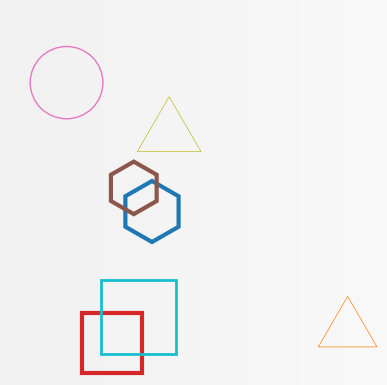[{"shape": "hexagon", "thickness": 3, "radius": 0.4, "center": [0.392, 0.451]}, {"shape": "triangle", "thickness": 0.5, "radius": 0.44, "center": [0.897, 0.143]}, {"shape": "square", "thickness": 3, "radius": 0.39, "center": [0.289, 0.11]}, {"shape": "hexagon", "thickness": 3, "radius": 0.34, "center": [0.345, 0.512]}, {"shape": "circle", "thickness": 1, "radius": 0.47, "center": [0.172, 0.785]}, {"shape": "triangle", "thickness": 0.5, "radius": 0.48, "center": [0.436, 0.654]}, {"shape": "square", "thickness": 2, "radius": 0.48, "center": [0.356, 0.177]}]